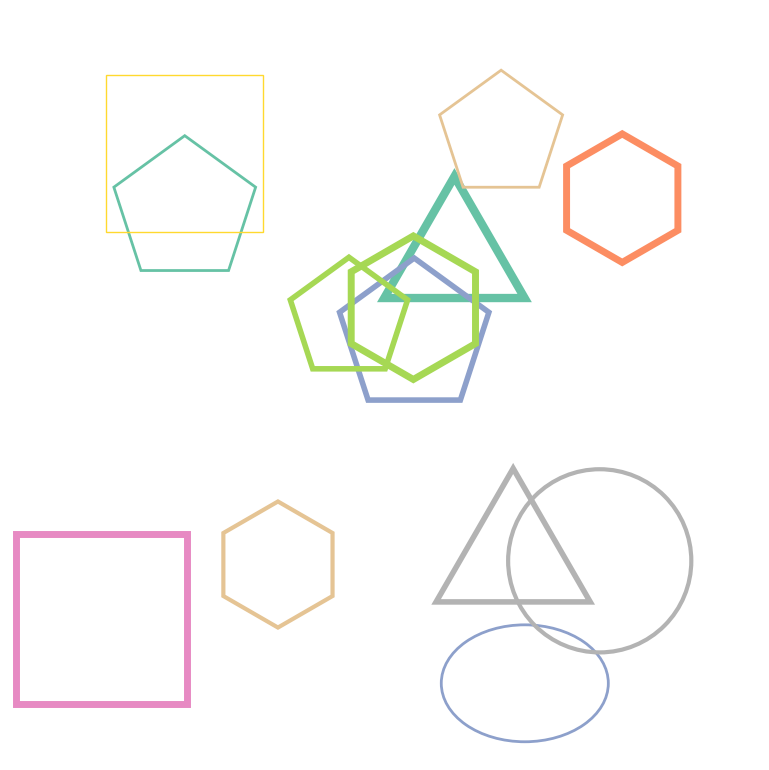[{"shape": "pentagon", "thickness": 1, "radius": 0.48, "center": [0.24, 0.727]}, {"shape": "triangle", "thickness": 3, "radius": 0.53, "center": [0.59, 0.666]}, {"shape": "hexagon", "thickness": 2.5, "radius": 0.42, "center": [0.808, 0.743]}, {"shape": "oval", "thickness": 1, "radius": 0.54, "center": [0.682, 0.113]}, {"shape": "pentagon", "thickness": 2, "radius": 0.51, "center": [0.538, 0.563]}, {"shape": "square", "thickness": 2.5, "radius": 0.55, "center": [0.132, 0.196]}, {"shape": "pentagon", "thickness": 2, "radius": 0.4, "center": [0.453, 0.586]}, {"shape": "hexagon", "thickness": 2.5, "radius": 0.47, "center": [0.537, 0.6]}, {"shape": "square", "thickness": 0.5, "radius": 0.51, "center": [0.239, 0.801]}, {"shape": "hexagon", "thickness": 1.5, "radius": 0.41, "center": [0.361, 0.267]}, {"shape": "pentagon", "thickness": 1, "radius": 0.42, "center": [0.651, 0.825]}, {"shape": "circle", "thickness": 1.5, "radius": 0.59, "center": [0.779, 0.272]}, {"shape": "triangle", "thickness": 2, "radius": 0.58, "center": [0.666, 0.276]}]